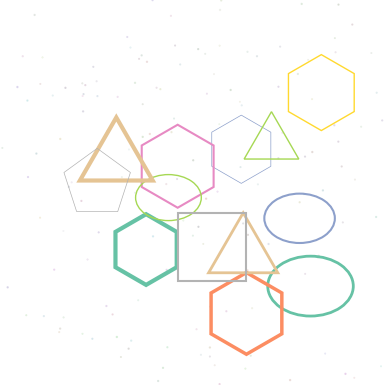[{"shape": "hexagon", "thickness": 3, "radius": 0.46, "center": [0.379, 0.352]}, {"shape": "oval", "thickness": 2, "radius": 0.56, "center": [0.807, 0.257]}, {"shape": "hexagon", "thickness": 2.5, "radius": 0.53, "center": [0.64, 0.186]}, {"shape": "hexagon", "thickness": 0.5, "radius": 0.44, "center": [0.627, 0.612]}, {"shape": "oval", "thickness": 1.5, "radius": 0.46, "center": [0.778, 0.433]}, {"shape": "hexagon", "thickness": 1.5, "radius": 0.54, "center": [0.461, 0.568]}, {"shape": "triangle", "thickness": 1, "radius": 0.41, "center": [0.705, 0.628]}, {"shape": "oval", "thickness": 1, "radius": 0.43, "center": [0.438, 0.487]}, {"shape": "hexagon", "thickness": 1, "radius": 0.49, "center": [0.835, 0.76]}, {"shape": "triangle", "thickness": 3, "radius": 0.55, "center": [0.302, 0.586]}, {"shape": "triangle", "thickness": 2, "radius": 0.52, "center": [0.632, 0.343]}, {"shape": "square", "thickness": 1.5, "radius": 0.44, "center": [0.551, 0.358]}, {"shape": "pentagon", "thickness": 0.5, "radius": 0.45, "center": [0.252, 0.524]}]